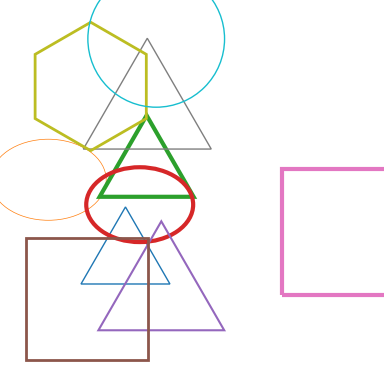[{"shape": "triangle", "thickness": 1, "radius": 0.67, "center": [0.326, 0.329]}, {"shape": "oval", "thickness": 0.5, "radius": 0.75, "center": [0.125, 0.533]}, {"shape": "triangle", "thickness": 3, "radius": 0.7, "center": [0.381, 0.559]}, {"shape": "oval", "thickness": 3, "radius": 0.69, "center": [0.363, 0.468]}, {"shape": "triangle", "thickness": 1.5, "radius": 0.94, "center": [0.419, 0.236]}, {"shape": "square", "thickness": 2, "radius": 0.79, "center": [0.226, 0.223]}, {"shape": "square", "thickness": 3, "radius": 0.82, "center": [0.898, 0.397]}, {"shape": "triangle", "thickness": 1, "radius": 0.96, "center": [0.383, 0.709]}, {"shape": "hexagon", "thickness": 2, "radius": 0.83, "center": [0.236, 0.775]}, {"shape": "circle", "thickness": 1, "radius": 0.89, "center": [0.406, 0.899]}]